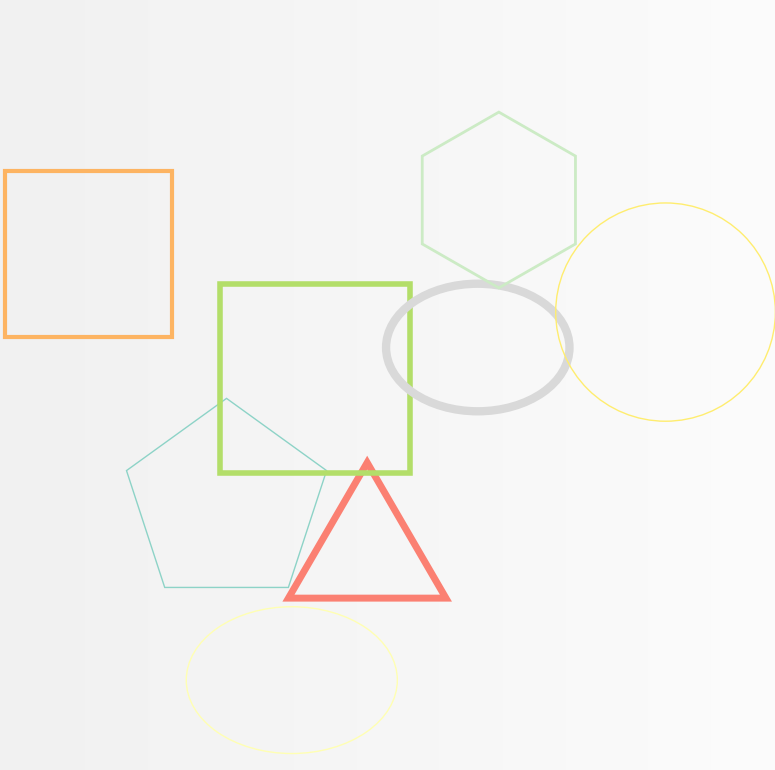[{"shape": "pentagon", "thickness": 0.5, "radius": 0.68, "center": [0.292, 0.347]}, {"shape": "oval", "thickness": 0.5, "radius": 0.68, "center": [0.377, 0.117]}, {"shape": "triangle", "thickness": 2.5, "radius": 0.59, "center": [0.474, 0.282]}, {"shape": "square", "thickness": 1.5, "radius": 0.54, "center": [0.114, 0.67]}, {"shape": "square", "thickness": 2, "radius": 0.61, "center": [0.406, 0.509]}, {"shape": "oval", "thickness": 3, "radius": 0.59, "center": [0.616, 0.549]}, {"shape": "hexagon", "thickness": 1, "radius": 0.57, "center": [0.644, 0.74]}, {"shape": "circle", "thickness": 0.5, "radius": 0.71, "center": [0.859, 0.595]}]